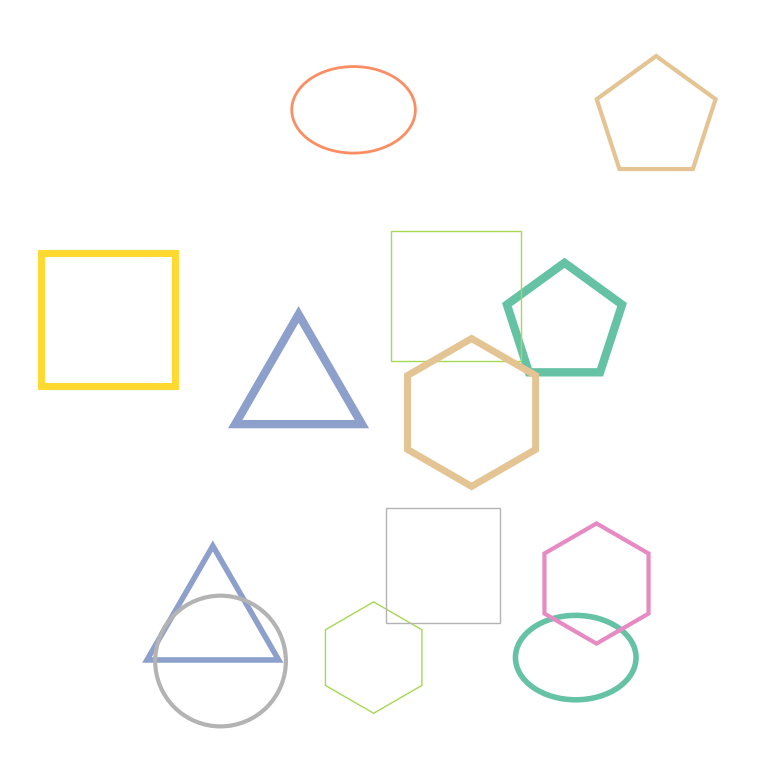[{"shape": "pentagon", "thickness": 3, "radius": 0.39, "center": [0.733, 0.58]}, {"shape": "oval", "thickness": 2, "radius": 0.39, "center": [0.748, 0.146]}, {"shape": "oval", "thickness": 1, "radius": 0.4, "center": [0.459, 0.857]}, {"shape": "triangle", "thickness": 2, "radius": 0.49, "center": [0.276, 0.192]}, {"shape": "triangle", "thickness": 3, "radius": 0.47, "center": [0.388, 0.497]}, {"shape": "hexagon", "thickness": 1.5, "radius": 0.39, "center": [0.775, 0.242]}, {"shape": "hexagon", "thickness": 0.5, "radius": 0.36, "center": [0.485, 0.146]}, {"shape": "square", "thickness": 0.5, "radius": 0.42, "center": [0.592, 0.616]}, {"shape": "square", "thickness": 2.5, "radius": 0.43, "center": [0.14, 0.585]}, {"shape": "hexagon", "thickness": 2.5, "radius": 0.48, "center": [0.612, 0.464]}, {"shape": "pentagon", "thickness": 1.5, "radius": 0.41, "center": [0.852, 0.846]}, {"shape": "square", "thickness": 0.5, "radius": 0.37, "center": [0.575, 0.266]}, {"shape": "circle", "thickness": 1.5, "radius": 0.42, "center": [0.286, 0.142]}]